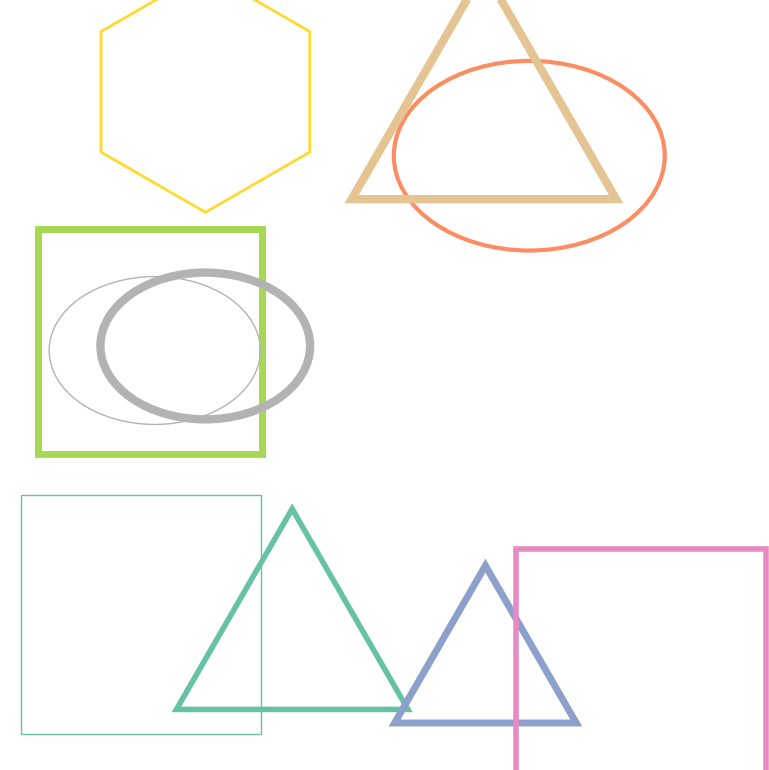[{"shape": "triangle", "thickness": 2, "radius": 0.87, "center": [0.379, 0.165]}, {"shape": "square", "thickness": 0.5, "radius": 0.78, "center": [0.183, 0.202]}, {"shape": "oval", "thickness": 1.5, "radius": 0.88, "center": [0.687, 0.798]}, {"shape": "triangle", "thickness": 2.5, "radius": 0.68, "center": [0.63, 0.129]}, {"shape": "square", "thickness": 2, "radius": 0.81, "center": [0.832, 0.124]}, {"shape": "square", "thickness": 2.5, "radius": 0.73, "center": [0.195, 0.556]}, {"shape": "hexagon", "thickness": 1, "radius": 0.78, "center": [0.267, 0.881]}, {"shape": "triangle", "thickness": 3, "radius": 0.99, "center": [0.628, 0.84]}, {"shape": "oval", "thickness": 0.5, "radius": 0.69, "center": [0.201, 0.545]}, {"shape": "oval", "thickness": 3, "radius": 0.68, "center": [0.267, 0.551]}]